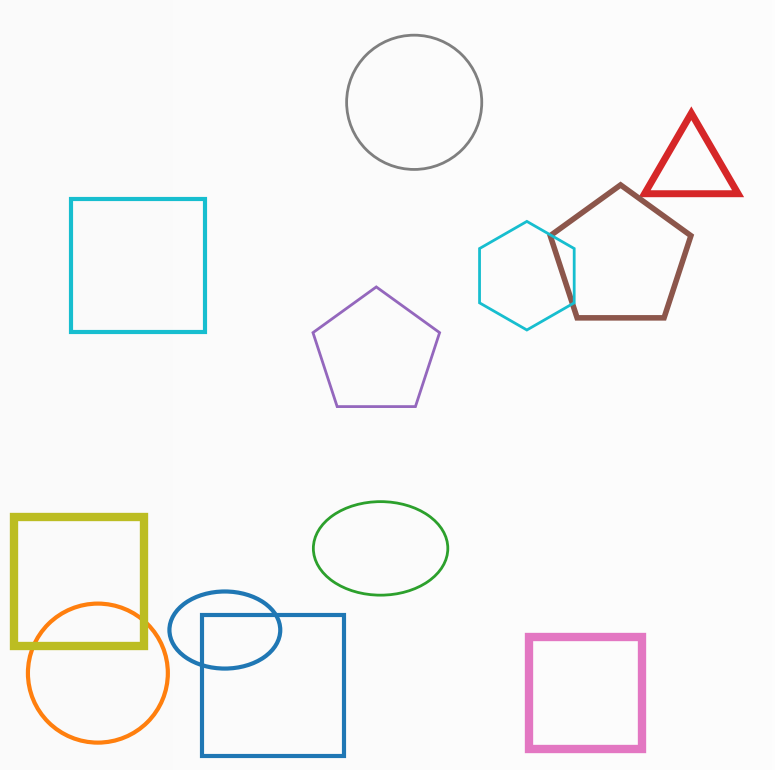[{"shape": "square", "thickness": 1.5, "radius": 0.46, "center": [0.352, 0.11]}, {"shape": "oval", "thickness": 1.5, "radius": 0.36, "center": [0.29, 0.182]}, {"shape": "circle", "thickness": 1.5, "radius": 0.45, "center": [0.126, 0.126]}, {"shape": "oval", "thickness": 1, "radius": 0.43, "center": [0.491, 0.288]}, {"shape": "triangle", "thickness": 2.5, "radius": 0.35, "center": [0.892, 0.783]}, {"shape": "pentagon", "thickness": 1, "radius": 0.43, "center": [0.486, 0.541]}, {"shape": "pentagon", "thickness": 2, "radius": 0.48, "center": [0.801, 0.664]}, {"shape": "square", "thickness": 3, "radius": 0.36, "center": [0.756, 0.1]}, {"shape": "circle", "thickness": 1, "radius": 0.44, "center": [0.534, 0.867]}, {"shape": "square", "thickness": 3, "radius": 0.42, "center": [0.102, 0.245]}, {"shape": "hexagon", "thickness": 1, "radius": 0.35, "center": [0.68, 0.642]}, {"shape": "square", "thickness": 1.5, "radius": 0.43, "center": [0.178, 0.655]}]